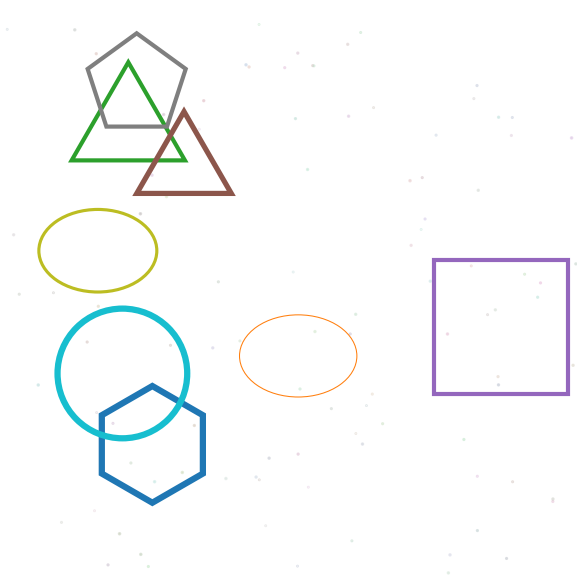[{"shape": "hexagon", "thickness": 3, "radius": 0.51, "center": [0.264, 0.23]}, {"shape": "oval", "thickness": 0.5, "radius": 0.51, "center": [0.516, 0.383]}, {"shape": "triangle", "thickness": 2, "radius": 0.57, "center": [0.222, 0.778]}, {"shape": "square", "thickness": 2, "radius": 0.58, "center": [0.867, 0.433]}, {"shape": "triangle", "thickness": 2.5, "radius": 0.47, "center": [0.319, 0.711]}, {"shape": "pentagon", "thickness": 2, "radius": 0.45, "center": [0.237, 0.852]}, {"shape": "oval", "thickness": 1.5, "radius": 0.51, "center": [0.169, 0.565]}, {"shape": "circle", "thickness": 3, "radius": 0.56, "center": [0.212, 0.352]}]